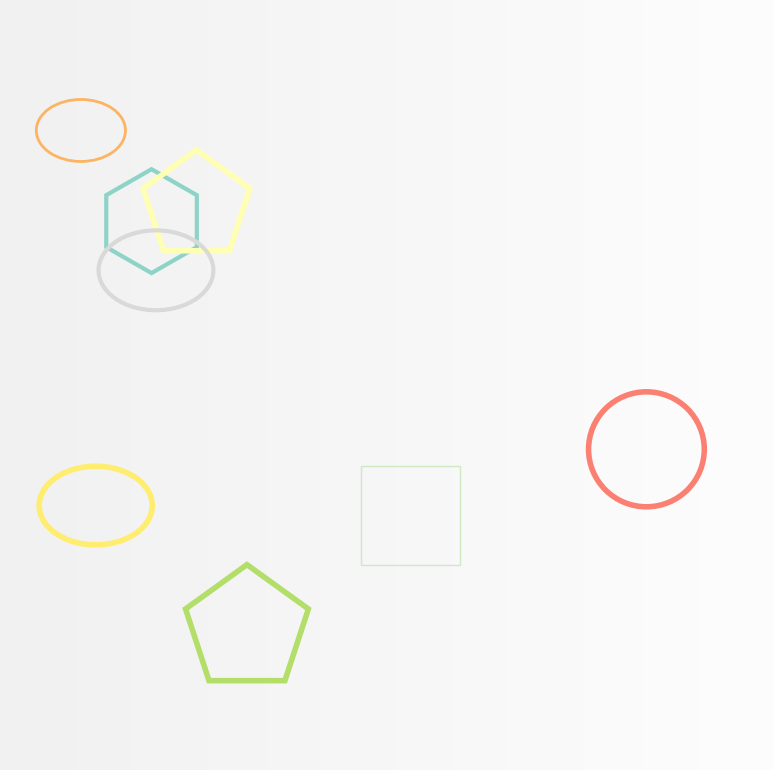[{"shape": "hexagon", "thickness": 1.5, "radius": 0.34, "center": [0.196, 0.713]}, {"shape": "pentagon", "thickness": 2, "radius": 0.36, "center": [0.254, 0.733]}, {"shape": "circle", "thickness": 2, "radius": 0.37, "center": [0.834, 0.416]}, {"shape": "oval", "thickness": 1, "radius": 0.29, "center": [0.104, 0.831]}, {"shape": "pentagon", "thickness": 2, "radius": 0.42, "center": [0.319, 0.183]}, {"shape": "oval", "thickness": 1.5, "radius": 0.37, "center": [0.201, 0.649]}, {"shape": "square", "thickness": 0.5, "radius": 0.32, "center": [0.53, 0.33]}, {"shape": "oval", "thickness": 2, "radius": 0.36, "center": [0.124, 0.343]}]